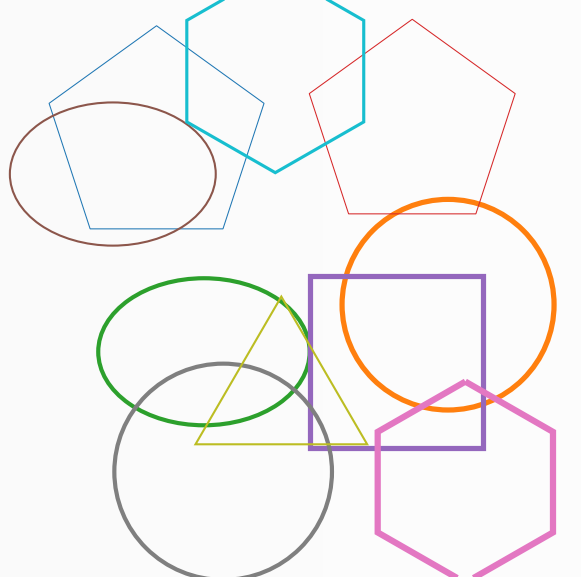[{"shape": "pentagon", "thickness": 0.5, "radius": 0.97, "center": [0.269, 0.76]}, {"shape": "circle", "thickness": 2.5, "radius": 0.91, "center": [0.771, 0.472]}, {"shape": "oval", "thickness": 2, "radius": 0.91, "center": [0.351, 0.39]}, {"shape": "pentagon", "thickness": 0.5, "radius": 0.93, "center": [0.709, 0.779]}, {"shape": "square", "thickness": 2.5, "radius": 0.74, "center": [0.682, 0.373]}, {"shape": "oval", "thickness": 1, "radius": 0.89, "center": [0.194, 0.698]}, {"shape": "hexagon", "thickness": 3, "radius": 0.87, "center": [0.801, 0.164]}, {"shape": "circle", "thickness": 2, "radius": 0.94, "center": [0.384, 0.182]}, {"shape": "triangle", "thickness": 1, "radius": 0.85, "center": [0.484, 0.315]}, {"shape": "hexagon", "thickness": 1.5, "radius": 0.88, "center": [0.474, 0.876]}]